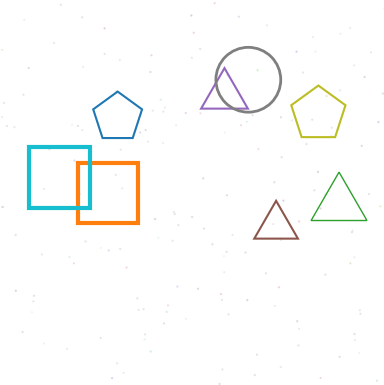[{"shape": "pentagon", "thickness": 1.5, "radius": 0.33, "center": [0.306, 0.695]}, {"shape": "square", "thickness": 3, "radius": 0.39, "center": [0.279, 0.499]}, {"shape": "triangle", "thickness": 1, "radius": 0.42, "center": [0.881, 0.469]}, {"shape": "triangle", "thickness": 1.5, "radius": 0.35, "center": [0.583, 0.753]}, {"shape": "triangle", "thickness": 1.5, "radius": 0.33, "center": [0.717, 0.413]}, {"shape": "circle", "thickness": 2, "radius": 0.42, "center": [0.645, 0.793]}, {"shape": "pentagon", "thickness": 1.5, "radius": 0.37, "center": [0.827, 0.704]}, {"shape": "square", "thickness": 3, "radius": 0.4, "center": [0.154, 0.54]}]